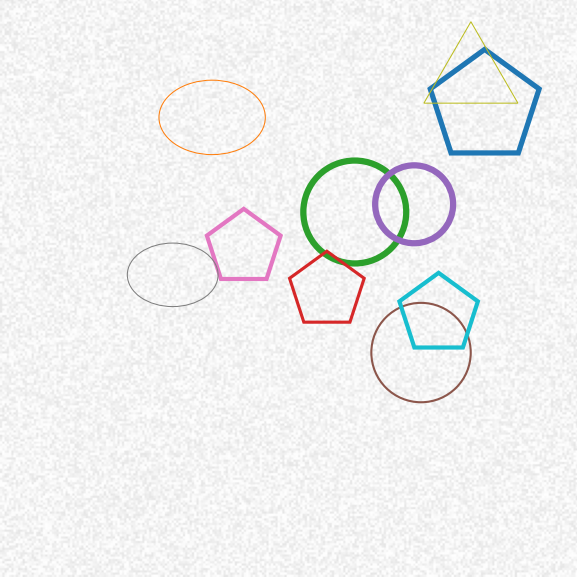[{"shape": "pentagon", "thickness": 2.5, "radius": 0.5, "center": [0.839, 0.814]}, {"shape": "oval", "thickness": 0.5, "radius": 0.46, "center": [0.367, 0.796]}, {"shape": "circle", "thickness": 3, "radius": 0.45, "center": [0.614, 0.632]}, {"shape": "pentagon", "thickness": 1.5, "radius": 0.34, "center": [0.566, 0.496]}, {"shape": "circle", "thickness": 3, "radius": 0.34, "center": [0.717, 0.645]}, {"shape": "circle", "thickness": 1, "radius": 0.43, "center": [0.729, 0.389]}, {"shape": "pentagon", "thickness": 2, "radius": 0.34, "center": [0.422, 0.57]}, {"shape": "oval", "thickness": 0.5, "radius": 0.39, "center": [0.299, 0.523]}, {"shape": "triangle", "thickness": 0.5, "radius": 0.47, "center": [0.815, 0.868]}, {"shape": "pentagon", "thickness": 2, "radius": 0.36, "center": [0.76, 0.455]}]